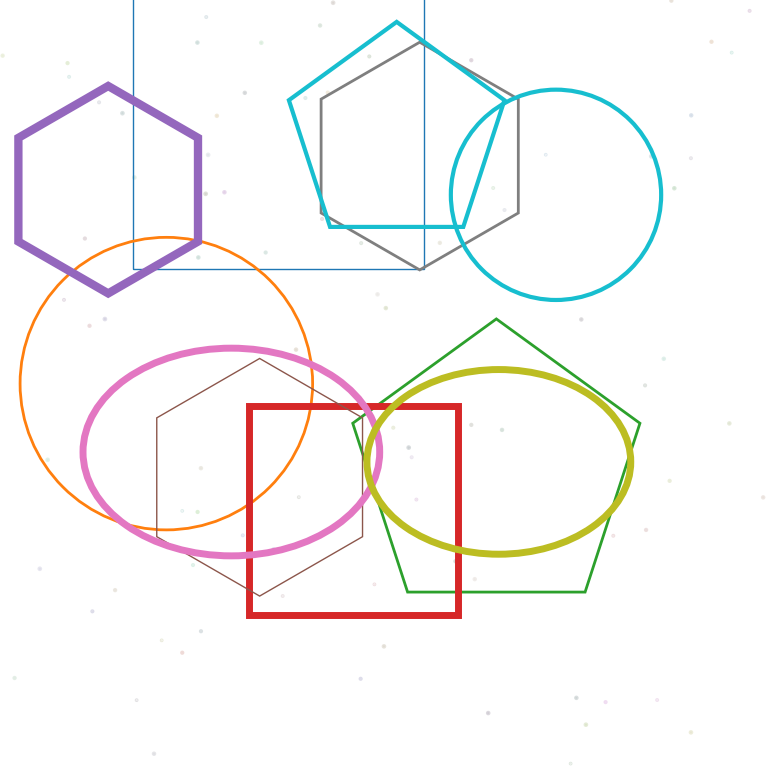[{"shape": "square", "thickness": 0.5, "radius": 0.95, "center": [0.362, 0.84]}, {"shape": "circle", "thickness": 1, "radius": 0.95, "center": [0.216, 0.502]}, {"shape": "pentagon", "thickness": 1, "radius": 0.98, "center": [0.645, 0.39]}, {"shape": "square", "thickness": 2.5, "radius": 0.68, "center": [0.459, 0.337]}, {"shape": "hexagon", "thickness": 3, "radius": 0.67, "center": [0.141, 0.754]}, {"shape": "hexagon", "thickness": 0.5, "radius": 0.77, "center": [0.337, 0.38]}, {"shape": "oval", "thickness": 2.5, "radius": 0.96, "center": [0.3, 0.413]}, {"shape": "hexagon", "thickness": 1, "radius": 0.74, "center": [0.545, 0.797]}, {"shape": "oval", "thickness": 2.5, "radius": 0.86, "center": [0.648, 0.4]}, {"shape": "pentagon", "thickness": 1.5, "radius": 0.74, "center": [0.515, 0.824]}, {"shape": "circle", "thickness": 1.5, "radius": 0.68, "center": [0.722, 0.747]}]